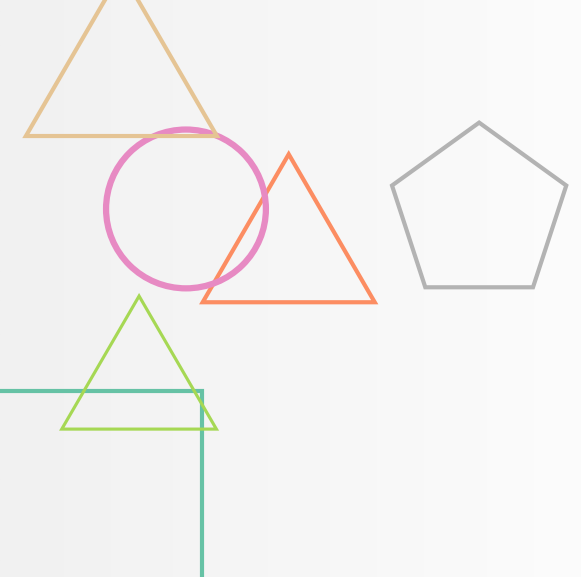[{"shape": "square", "thickness": 2, "radius": 0.91, "center": [0.166, 0.14]}, {"shape": "triangle", "thickness": 2, "radius": 0.85, "center": [0.497, 0.561]}, {"shape": "circle", "thickness": 3, "radius": 0.69, "center": [0.32, 0.637]}, {"shape": "triangle", "thickness": 1.5, "radius": 0.77, "center": [0.239, 0.333]}, {"shape": "triangle", "thickness": 2, "radius": 0.95, "center": [0.209, 0.858]}, {"shape": "pentagon", "thickness": 2, "radius": 0.79, "center": [0.824, 0.629]}]